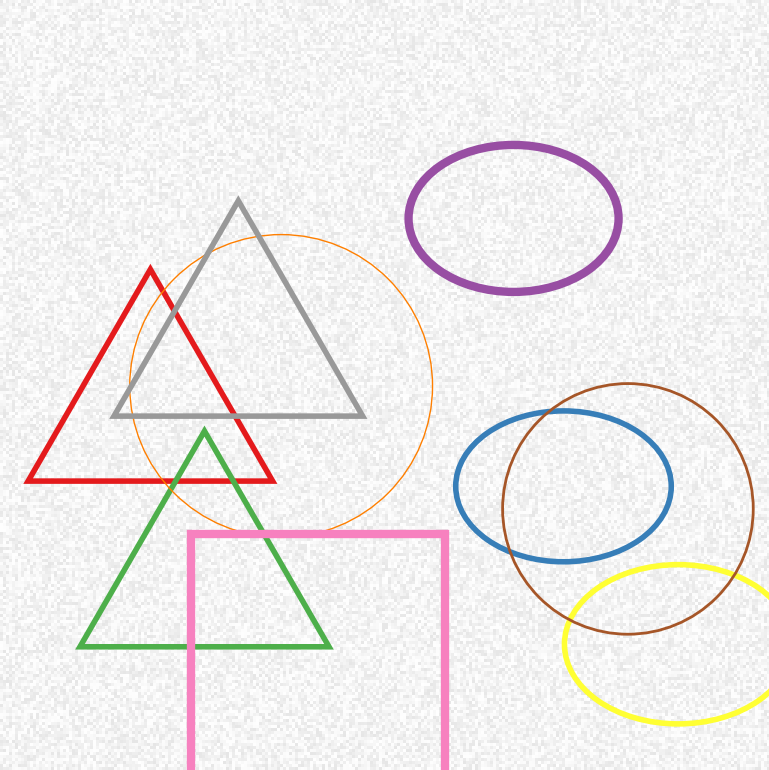[{"shape": "triangle", "thickness": 2, "radius": 0.92, "center": [0.195, 0.467]}, {"shape": "oval", "thickness": 2, "radius": 0.7, "center": [0.732, 0.368]}, {"shape": "triangle", "thickness": 2, "radius": 0.93, "center": [0.266, 0.253]}, {"shape": "oval", "thickness": 3, "radius": 0.68, "center": [0.667, 0.716]}, {"shape": "circle", "thickness": 0.5, "radius": 0.98, "center": [0.365, 0.499]}, {"shape": "oval", "thickness": 2, "radius": 0.74, "center": [0.881, 0.163]}, {"shape": "circle", "thickness": 1, "radius": 0.81, "center": [0.815, 0.339]}, {"shape": "square", "thickness": 3, "radius": 0.83, "center": [0.413, 0.141]}, {"shape": "triangle", "thickness": 2, "radius": 0.93, "center": [0.309, 0.553]}]